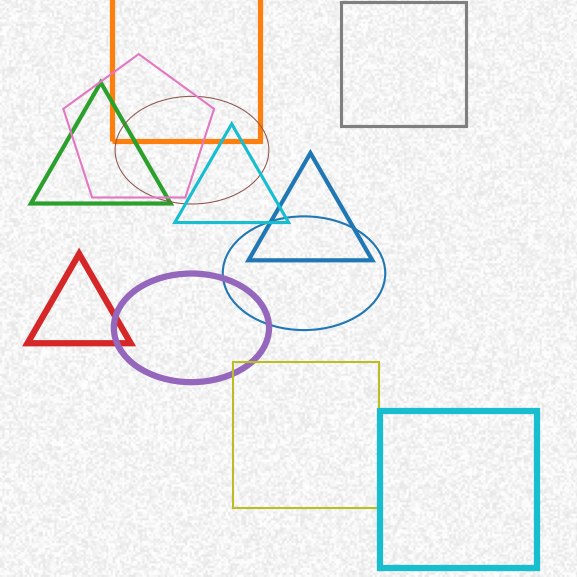[{"shape": "oval", "thickness": 1, "radius": 0.7, "center": [0.526, 0.526]}, {"shape": "triangle", "thickness": 2, "radius": 0.62, "center": [0.538, 0.61]}, {"shape": "square", "thickness": 2.5, "radius": 0.64, "center": [0.322, 0.883]}, {"shape": "triangle", "thickness": 2, "radius": 0.7, "center": [0.174, 0.717]}, {"shape": "triangle", "thickness": 3, "radius": 0.52, "center": [0.137, 0.456]}, {"shape": "oval", "thickness": 3, "radius": 0.67, "center": [0.331, 0.431]}, {"shape": "oval", "thickness": 0.5, "radius": 0.67, "center": [0.332, 0.739]}, {"shape": "pentagon", "thickness": 1, "radius": 0.69, "center": [0.24, 0.768]}, {"shape": "square", "thickness": 1.5, "radius": 0.54, "center": [0.699, 0.888]}, {"shape": "square", "thickness": 1, "radius": 0.63, "center": [0.53, 0.246]}, {"shape": "square", "thickness": 3, "radius": 0.68, "center": [0.794, 0.152]}, {"shape": "triangle", "thickness": 1.5, "radius": 0.57, "center": [0.401, 0.671]}]